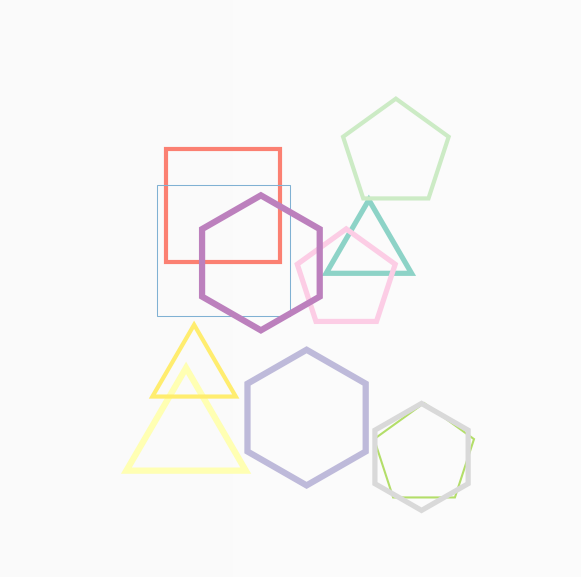[{"shape": "triangle", "thickness": 2.5, "radius": 0.42, "center": [0.635, 0.568]}, {"shape": "triangle", "thickness": 3, "radius": 0.59, "center": [0.32, 0.243]}, {"shape": "hexagon", "thickness": 3, "radius": 0.59, "center": [0.527, 0.276]}, {"shape": "square", "thickness": 2, "radius": 0.49, "center": [0.384, 0.644]}, {"shape": "square", "thickness": 0.5, "radius": 0.57, "center": [0.385, 0.566]}, {"shape": "pentagon", "thickness": 1, "radius": 0.45, "center": [0.73, 0.211]}, {"shape": "pentagon", "thickness": 2.5, "radius": 0.44, "center": [0.596, 0.514]}, {"shape": "hexagon", "thickness": 2.5, "radius": 0.46, "center": [0.725, 0.208]}, {"shape": "hexagon", "thickness": 3, "radius": 0.58, "center": [0.449, 0.544]}, {"shape": "pentagon", "thickness": 2, "radius": 0.48, "center": [0.681, 0.733]}, {"shape": "triangle", "thickness": 2, "radius": 0.41, "center": [0.334, 0.354]}]